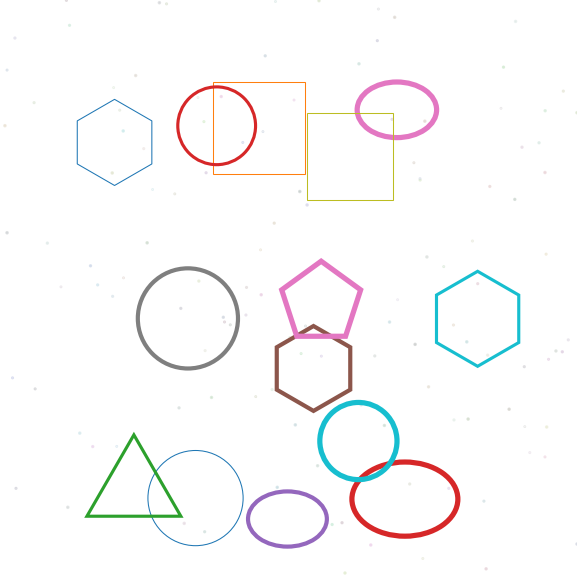[{"shape": "circle", "thickness": 0.5, "radius": 0.41, "center": [0.339, 0.137]}, {"shape": "hexagon", "thickness": 0.5, "radius": 0.37, "center": [0.198, 0.753]}, {"shape": "square", "thickness": 0.5, "radius": 0.4, "center": [0.448, 0.777]}, {"shape": "triangle", "thickness": 1.5, "radius": 0.47, "center": [0.232, 0.152]}, {"shape": "circle", "thickness": 1.5, "radius": 0.34, "center": [0.375, 0.781]}, {"shape": "oval", "thickness": 2.5, "radius": 0.46, "center": [0.701, 0.135]}, {"shape": "oval", "thickness": 2, "radius": 0.34, "center": [0.498, 0.1]}, {"shape": "hexagon", "thickness": 2, "radius": 0.37, "center": [0.543, 0.361]}, {"shape": "oval", "thickness": 2.5, "radius": 0.34, "center": [0.687, 0.809]}, {"shape": "pentagon", "thickness": 2.5, "radius": 0.36, "center": [0.556, 0.475]}, {"shape": "circle", "thickness": 2, "radius": 0.43, "center": [0.325, 0.448]}, {"shape": "square", "thickness": 0.5, "radius": 0.37, "center": [0.606, 0.728]}, {"shape": "circle", "thickness": 2.5, "radius": 0.33, "center": [0.621, 0.235]}, {"shape": "hexagon", "thickness": 1.5, "radius": 0.41, "center": [0.827, 0.447]}]